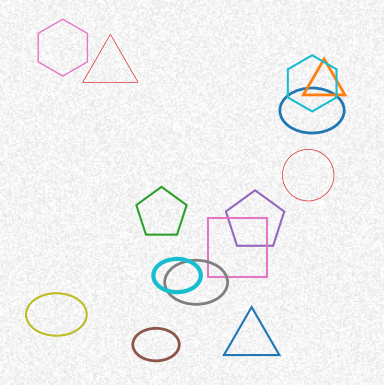[{"shape": "triangle", "thickness": 1.5, "radius": 0.42, "center": [0.654, 0.119]}, {"shape": "oval", "thickness": 2, "radius": 0.42, "center": [0.81, 0.713]}, {"shape": "triangle", "thickness": 2, "radius": 0.31, "center": [0.842, 0.785]}, {"shape": "pentagon", "thickness": 1.5, "radius": 0.34, "center": [0.419, 0.446]}, {"shape": "circle", "thickness": 0.5, "radius": 0.33, "center": [0.8, 0.545]}, {"shape": "triangle", "thickness": 0.5, "radius": 0.42, "center": [0.287, 0.828]}, {"shape": "pentagon", "thickness": 1.5, "radius": 0.4, "center": [0.663, 0.426]}, {"shape": "oval", "thickness": 2, "radius": 0.3, "center": [0.405, 0.105]}, {"shape": "hexagon", "thickness": 1, "radius": 0.37, "center": [0.163, 0.876]}, {"shape": "square", "thickness": 1.5, "radius": 0.38, "center": [0.617, 0.357]}, {"shape": "oval", "thickness": 2, "radius": 0.41, "center": [0.509, 0.267]}, {"shape": "oval", "thickness": 1.5, "radius": 0.39, "center": [0.146, 0.183]}, {"shape": "oval", "thickness": 3, "radius": 0.31, "center": [0.46, 0.284]}, {"shape": "hexagon", "thickness": 1.5, "radius": 0.37, "center": [0.811, 0.784]}]